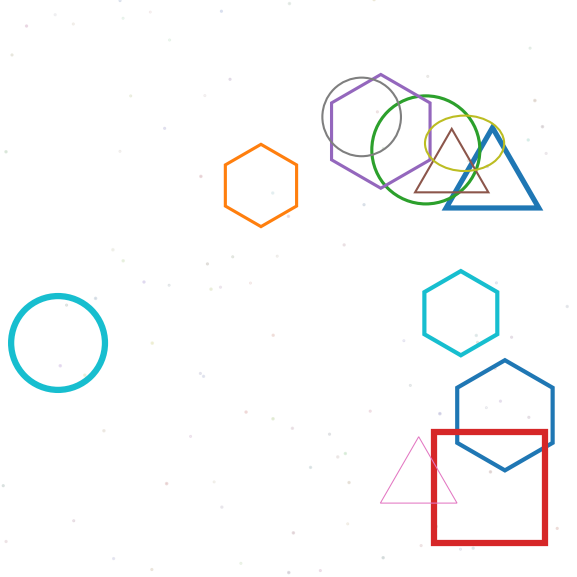[{"shape": "hexagon", "thickness": 2, "radius": 0.48, "center": [0.874, 0.28]}, {"shape": "triangle", "thickness": 2.5, "radius": 0.46, "center": [0.853, 0.685]}, {"shape": "hexagon", "thickness": 1.5, "radius": 0.36, "center": [0.452, 0.678]}, {"shape": "circle", "thickness": 1.5, "radius": 0.47, "center": [0.737, 0.74]}, {"shape": "square", "thickness": 3, "radius": 0.48, "center": [0.848, 0.156]}, {"shape": "hexagon", "thickness": 1.5, "radius": 0.49, "center": [0.659, 0.772]}, {"shape": "triangle", "thickness": 1, "radius": 0.37, "center": [0.782, 0.703]}, {"shape": "triangle", "thickness": 0.5, "radius": 0.38, "center": [0.725, 0.166]}, {"shape": "circle", "thickness": 1, "radius": 0.34, "center": [0.626, 0.797]}, {"shape": "oval", "thickness": 1, "radius": 0.34, "center": [0.804, 0.751]}, {"shape": "circle", "thickness": 3, "radius": 0.41, "center": [0.101, 0.405]}, {"shape": "hexagon", "thickness": 2, "radius": 0.36, "center": [0.798, 0.457]}]